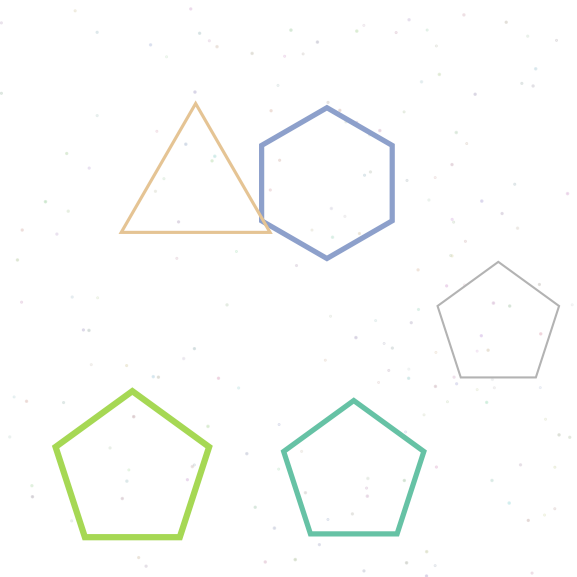[{"shape": "pentagon", "thickness": 2.5, "radius": 0.64, "center": [0.613, 0.178]}, {"shape": "hexagon", "thickness": 2.5, "radius": 0.65, "center": [0.566, 0.682]}, {"shape": "pentagon", "thickness": 3, "radius": 0.7, "center": [0.229, 0.182]}, {"shape": "triangle", "thickness": 1.5, "radius": 0.74, "center": [0.339, 0.671]}, {"shape": "pentagon", "thickness": 1, "radius": 0.55, "center": [0.863, 0.435]}]